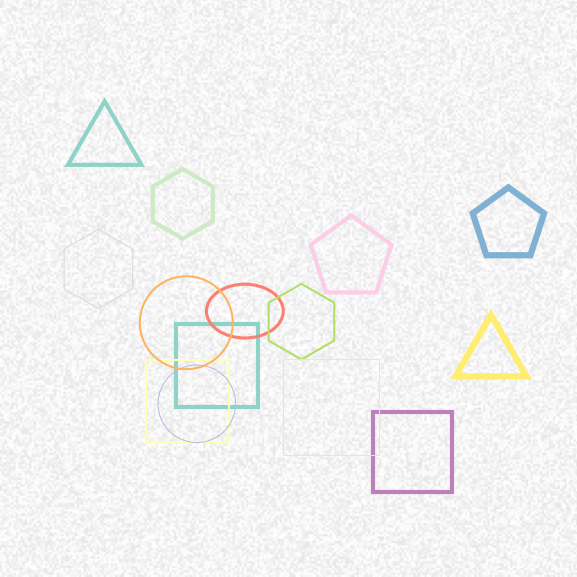[{"shape": "triangle", "thickness": 2, "radius": 0.37, "center": [0.181, 0.75]}, {"shape": "square", "thickness": 2, "radius": 0.36, "center": [0.376, 0.366]}, {"shape": "square", "thickness": 1, "radius": 0.36, "center": [0.324, 0.305]}, {"shape": "circle", "thickness": 0.5, "radius": 0.34, "center": [0.341, 0.3]}, {"shape": "oval", "thickness": 1.5, "radius": 0.33, "center": [0.424, 0.46]}, {"shape": "pentagon", "thickness": 3, "radius": 0.32, "center": [0.88, 0.61]}, {"shape": "circle", "thickness": 1, "radius": 0.4, "center": [0.323, 0.44]}, {"shape": "hexagon", "thickness": 1, "radius": 0.33, "center": [0.522, 0.442]}, {"shape": "pentagon", "thickness": 2, "radius": 0.37, "center": [0.608, 0.552]}, {"shape": "hexagon", "thickness": 0.5, "radius": 0.34, "center": [0.17, 0.534]}, {"shape": "square", "thickness": 2, "radius": 0.34, "center": [0.715, 0.217]}, {"shape": "hexagon", "thickness": 2, "radius": 0.3, "center": [0.317, 0.646]}, {"shape": "square", "thickness": 0.5, "radius": 0.42, "center": [0.573, 0.294]}, {"shape": "triangle", "thickness": 3, "radius": 0.35, "center": [0.85, 0.383]}]